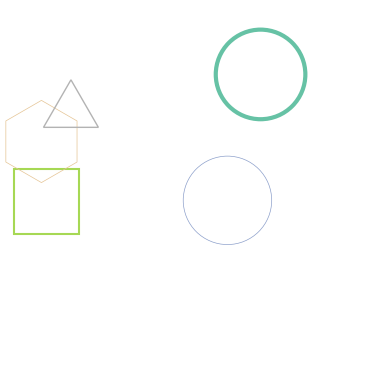[{"shape": "circle", "thickness": 3, "radius": 0.58, "center": [0.677, 0.807]}, {"shape": "circle", "thickness": 0.5, "radius": 0.57, "center": [0.591, 0.48]}, {"shape": "square", "thickness": 1.5, "radius": 0.42, "center": [0.121, 0.477]}, {"shape": "hexagon", "thickness": 0.5, "radius": 0.53, "center": [0.108, 0.632]}, {"shape": "triangle", "thickness": 1, "radius": 0.41, "center": [0.184, 0.71]}]